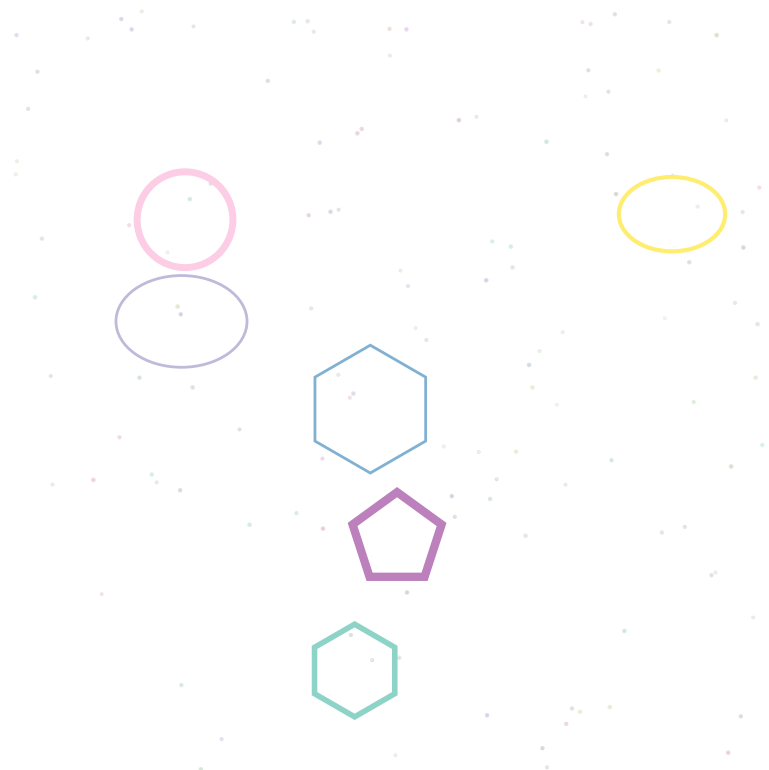[{"shape": "hexagon", "thickness": 2, "radius": 0.3, "center": [0.461, 0.129]}, {"shape": "oval", "thickness": 1, "radius": 0.43, "center": [0.236, 0.583]}, {"shape": "hexagon", "thickness": 1, "radius": 0.41, "center": [0.481, 0.469]}, {"shape": "circle", "thickness": 2.5, "radius": 0.31, "center": [0.24, 0.715]}, {"shape": "pentagon", "thickness": 3, "radius": 0.3, "center": [0.516, 0.3]}, {"shape": "oval", "thickness": 1.5, "radius": 0.35, "center": [0.873, 0.722]}]